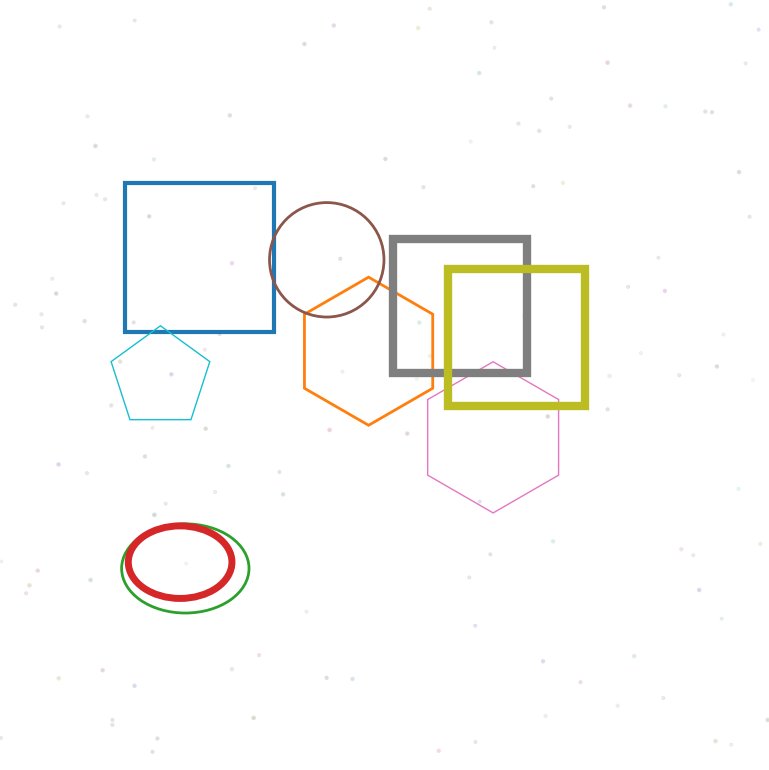[{"shape": "square", "thickness": 1.5, "radius": 0.48, "center": [0.259, 0.666]}, {"shape": "hexagon", "thickness": 1, "radius": 0.48, "center": [0.479, 0.544]}, {"shape": "oval", "thickness": 1, "radius": 0.41, "center": [0.241, 0.262]}, {"shape": "oval", "thickness": 2.5, "radius": 0.34, "center": [0.234, 0.27]}, {"shape": "circle", "thickness": 1, "radius": 0.37, "center": [0.424, 0.663]}, {"shape": "hexagon", "thickness": 0.5, "radius": 0.49, "center": [0.64, 0.432]}, {"shape": "square", "thickness": 3, "radius": 0.43, "center": [0.597, 0.603]}, {"shape": "square", "thickness": 3, "radius": 0.44, "center": [0.671, 0.562]}, {"shape": "pentagon", "thickness": 0.5, "radius": 0.34, "center": [0.208, 0.509]}]